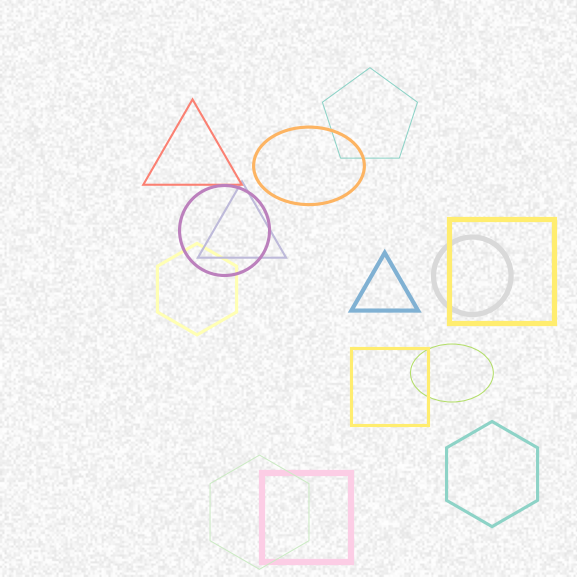[{"shape": "hexagon", "thickness": 1.5, "radius": 0.45, "center": [0.852, 0.178]}, {"shape": "pentagon", "thickness": 0.5, "radius": 0.43, "center": [0.641, 0.795]}, {"shape": "hexagon", "thickness": 1.5, "radius": 0.4, "center": [0.341, 0.498]}, {"shape": "triangle", "thickness": 1, "radius": 0.44, "center": [0.419, 0.597]}, {"shape": "triangle", "thickness": 1, "radius": 0.49, "center": [0.333, 0.728]}, {"shape": "triangle", "thickness": 2, "radius": 0.33, "center": [0.666, 0.495]}, {"shape": "oval", "thickness": 1.5, "radius": 0.48, "center": [0.535, 0.712]}, {"shape": "oval", "thickness": 0.5, "radius": 0.36, "center": [0.783, 0.353]}, {"shape": "square", "thickness": 3, "radius": 0.39, "center": [0.53, 0.103]}, {"shape": "circle", "thickness": 2.5, "radius": 0.34, "center": [0.818, 0.522]}, {"shape": "circle", "thickness": 1.5, "radius": 0.39, "center": [0.389, 0.6]}, {"shape": "hexagon", "thickness": 0.5, "radius": 0.49, "center": [0.449, 0.112]}, {"shape": "square", "thickness": 2.5, "radius": 0.45, "center": [0.869, 0.53]}, {"shape": "square", "thickness": 1.5, "radius": 0.34, "center": [0.675, 0.33]}]